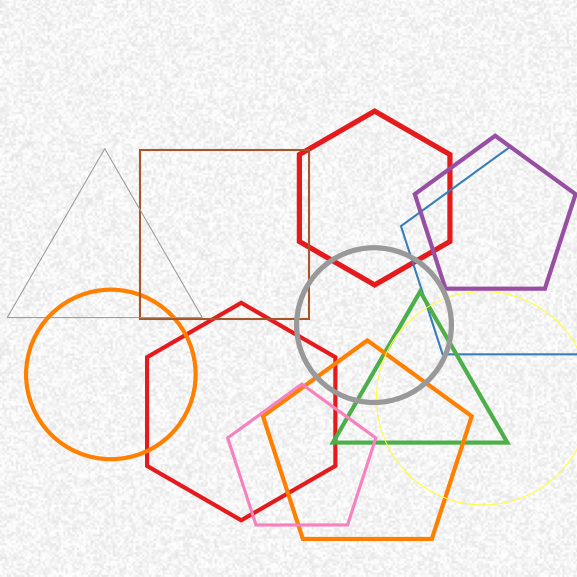[{"shape": "hexagon", "thickness": 2.5, "radius": 0.75, "center": [0.649, 0.656]}, {"shape": "hexagon", "thickness": 2, "radius": 0.94, "center": [0.418, 0.286]}, {"shape": "pentagon", "thickness": 1, "radius": 0.99, "center": [0.883, 0.546]}, {"shape": "triangle", "thickness": 2, "radius": 0.87, "center": [0.728, 0.32]}, {"shape": "pentagon", "thickness": 2, "radius": 0.73, "center": [0.857, 0.618]}, {"shape": "pentagon", "thickness": 2, "radius": 0.95, "center": [0.636, 0.22]}, {"shape": "circle", "thickness": 2, "radius": 0.73, "center": [0.192, 0.351]}, {"shape": "circle", "thickness": 0.5, "radius": 0.92, "center": [0.837, 0.31]}, {"shape": "square", "thickness": 1, "radius": 0.73, "center": [0.389, 0.592]}, {"shape": "pentagon", "thickness": 1.5, "radius": 0.67, "center": [0.523, 0.199]}, {"shape": "circle", "thickness": 2.5, "radius": 0.67, "center": [0.648, 0.436]}, {"shape": "triangle", "thickness": 0.5, "radius": 0.98, "center": [0.181, 0.547]}]